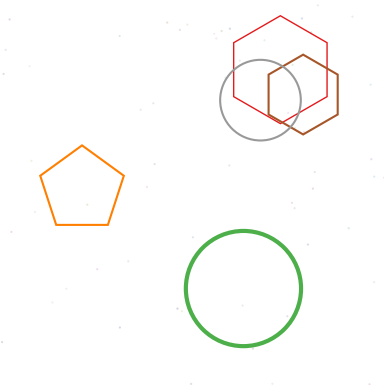[{"shape": "hexagon", "thickness": 1, "radius": 0.7, "center": [0.728, 0.819]}, {"shape": "circle", "thickness": 3, "radius": 0.75, "center": [0.632, 0.251]}, {"shape": "pentagon", "thickness": 1.5, "radius": 0.57, "center": [0.213, 0.508]}, {"shape": "hexagon", "thickness": 1.5, "radius": 0.52, "center": [0.787, 0.754]}, {"shape": "circle", "thickness": 1.5, "radius": 0.52, "center": [0.677, 0.74]}]